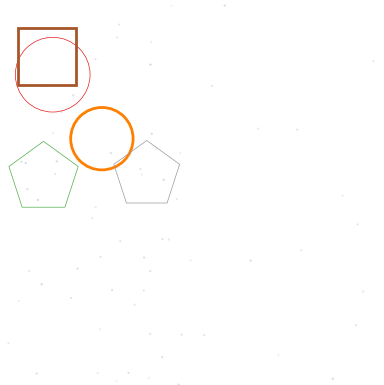[{"shape": "circle", "thickness": 0.5, "radius": 0.49, "center": [0.137, 0.806]}, {"shape": "pentagon", "thickness": 0.5, "radius": 0.47, "center": [0.113, 0.538]}, {"shape": "circle", "thickness": 2, "radius": 0.41, "center": [0.265, 0.64]}, {"shape": "square", "thickness": 2, "radius": 0.38, "center": [0.123, 0.853]}, {"shape": "pentagon", "thickness": 0.5, "radius": 0.45, "center": [0.381, 0.545]}]